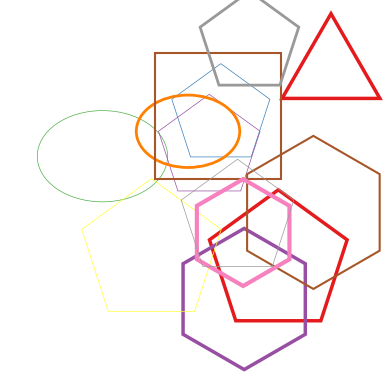[{"shape": "pentagon", "thickness": 2.5, "radius": 0.94, "center": [0.723, 0.319]}, {"shape": "triangle", "thickness": 2.5, "radius": 0.73, "center": [0.86, 0.818]}, {"shape": "pentagon", "thickness": 0.5, "radius": 0.67, "center": [0.574, 0.701]}, {"shape": "oval", "thickness": 0.5, "radius": 0.85, "center": [0.266, 0.594]}, {"shape": "hexagon", "thickness": 2.5, "radius": 0.92, "center": [0.634, 0.223]}, {"shape": "pentagon", "thickness": 0.5, "radius": 0.69, "center": [0.544, 0.616]}, {"shape": "oval", "thickness": 2, "radius": 0.67, "center": [0.488, 0.659]}, {"shape": "pentagon", "thickness": 0.5, "radius": 0.95, "center": [0.393, 0.345]}, {"shape": "hexagon", "thickness": 1.5, "radius": 0.99, "center": [0.814, 0.448]}, {"shape": "square", "thickness": 1.5, "radius": 0.81, "center": [0.566, 0.699]}, {"shape": "hexagon", "thickness": 3, "radius": 0.69, "center": [0.632, 0.396]}, {"shape": "pentagon", "thickness": 2, "radius": 0.67, "center": [0.648, 0.888]}, {"shape": "pentagon", "thickness": 0.5, "radius": 0.77, "center": [0.617, 0.433]}]